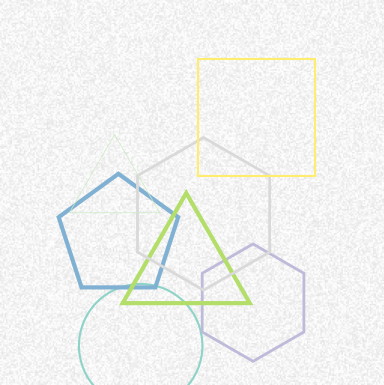[{"shape": "circle", "thickness": 1.5, "radius": 0.8, "center": [0.365, 0.102]}, {"shape": "hexagon", "thickness": 2, "radius": 0.76, "center": [0.657, 0.214]}, {"shape": "pentagon", "thickness": 3, "radius": 0.82, "center": [0.308, 0.386]}, {"shape": "triangle", "thickness": 3, "radius": 0.95, "center": [0.484, 0.308]}, {"shape": "hexagon", "thickness": 2, "radius": 0.99, "center": [0.529, 0.444]}, {"shape": "triangle", "thickness": 0.5, "radius": 0.68, "center": [0.298, 0.515]}, {"shape": "square", "thickness": 1.5, "radius": 0.76, "center": [0.667, 0.695]}]